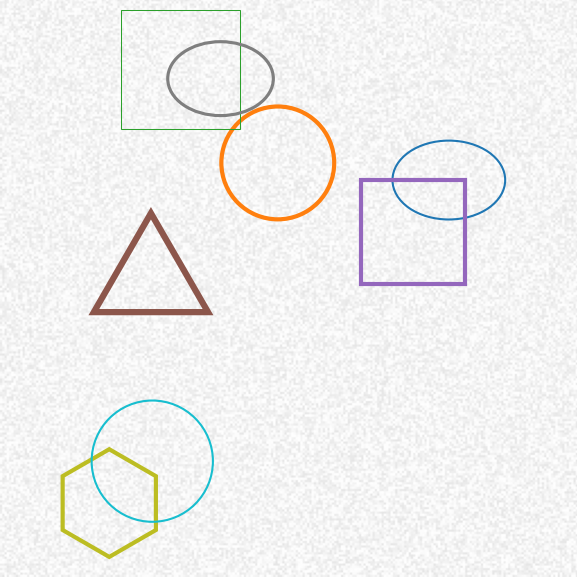[{"shape": "oval", "thickness": 1, "radius": 0.49, "center": [0.777, 0.687]}, {"shape": "circle", "thickness": 2, "radius": 0.49, "center": [0.481, 0.717]}, {"shape": "square", "thickness": 0.5, "radius": 0.51, "center": [0.313, 0.879]}, {"shape": "square", "thickness": 2, "radius": 0.45, "center": [0.715, 0.597]}, {"shape": "triangle", "thickness": 3, "radius": 0.57, "center": [0.261, 0.516]}, {"shape": "oval", "thickness": 1.5, "radius": 0.46, "center": [0.382, 0.863]}, {"shape": "hexagon", "thickness": 2, "radius": 0.47, "center": [0.189, 0.128]}, {"shape": "circle", "thickness": 1, "radius": 0.52, "center": [0.264, 0.201]}]